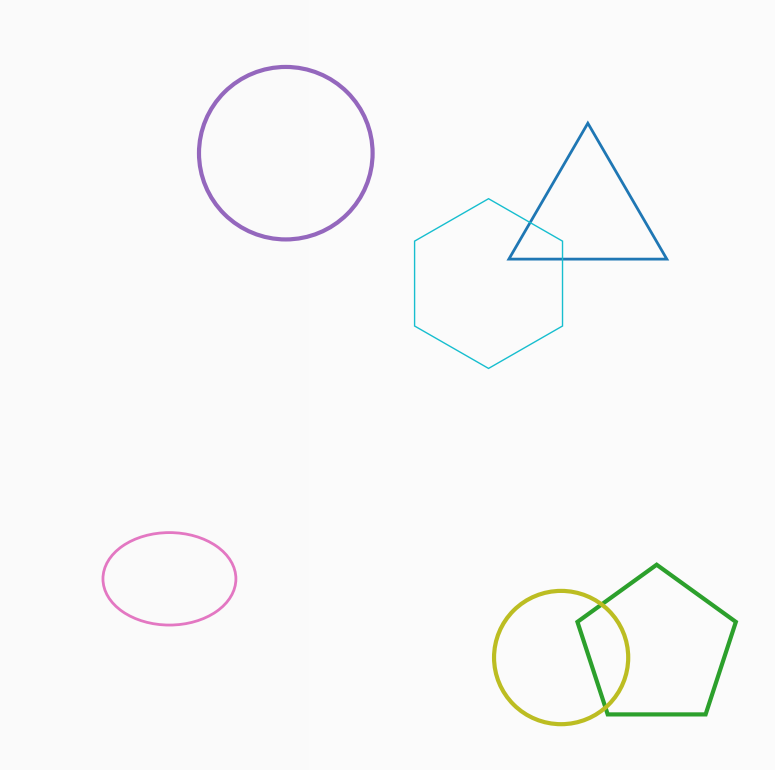[{"shape": "triangle", "thickness": 1, "radius": 0.59, "center": [0.759, 0.722]}, {"shape": "pentagon", "thickness": 1.5, "radius": 0.54, "center": [0.847, 0.159]}, {"shape": "circle", "thickness": 1.5, "radius": 0.56, "center": [0.369, 0.801]}, {"shape": "oval", "thickness": 1, "radius": 0.43, "center": [0.219, 0.248]}, {"shape": "circle", "thickness": 1.5, "radius": 0.43, "center": [0.724, 0.146]}, {"shape": "hexagon", "thickness": 0.5, "radius": 0.55, "center": [0.63, 0.632]}]